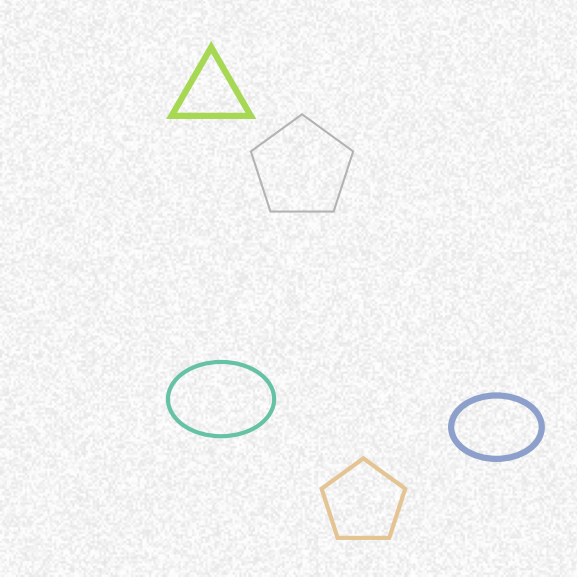[{"shape": "oval", "thickness": 2, "radius": 0.46, "center": [0.383, 0.308]}, {"shape": "oval", "thickness": 3, "radius": 0.39, "center": [0.86, 0.259]}, {"shape": "triangle", "thickness": 3, "radius": 0.4, "center": [0.366, 0.838]}, {"shape": "pentagon", "thickness": 2, "radius": 0.38, "center": [0.629, 0.129]}, {"shape": "pentagon", "thickness": 1, "radius": 0.47, "center": [0.523, 0.708]}]